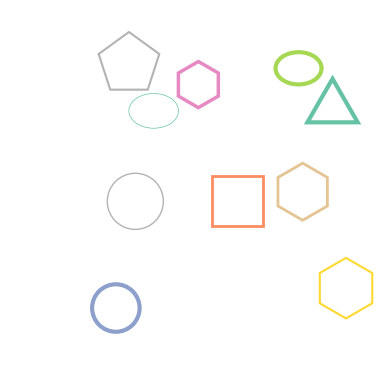[{"shape": "triangle", "thickness": 3, "radius": 0.38, "center": [0.864, 0.72]}, {"shape": "oval", "thickness": 0.5, "radius": 0.32, "center": [0.399, 0.712]}, {"shape": "square", "thickness": 2, "radius": 0.33, "center": [0.617, 0.479]}, {"shape": "circle", "thickness": 3, "radius": 0.31, "center": [0.301, 0.2]}, {"shape": "hexagon", "thickness": 2.5, "radius": 0.3, "center": [0.515, 0.78]}, {"shape": "oval", "thickness": 3, "radius": 0.3, "center": [0.775, 0.823]}, {"shape": "hexagon", "thickness": 1.5, "radius": 0.39, "center": [0.899, 0.252]}, {"shape": "hexagon", "thickness": 2, "radius": 0.37, "center": [0.786, 0.502]}, {"shape": "pentagon", "thickness": 1.5, "radius": 0.41, "center": [0.335, 0.834]}, {"shape": "circle", "thickness": 1, "radius": 0.36, "center": [0.351, 0.477]}]